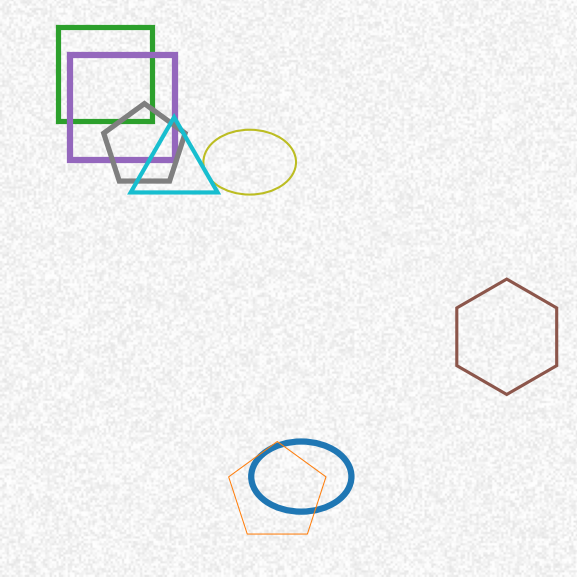[{"shape": "oval", "thickness": 3, "radius": 0.43, "center": [0.522, 0.174]}, {"shape": "pentagon", "thickness": 0.5, "radius": 0.44, "center": [0.48, 0.146]}, {"shape": "square", "thickness": 2.5, "radius": 0.41, "center": [0.181, 0.871]}, {"shape": "square", "thickness": 3, "radius": 0.45, "center": [0.212, 0.813]}, {"shape": "hexagon", "thickness": 1.5, "radius": 0.5, "center": [0.877, 0.416]}, {"shape": "pentagon", "thickness": 2.5, "radius": 0.37, "center": [0.25, 0.746]}, {"shape": "oval", "thickness": 1, "radius": 0.4, "center": [0.432, 0.718]}, {"shape": "triangle", "thickness": 2, "radius": 0.43, "center": [0.302, 0.709]}]